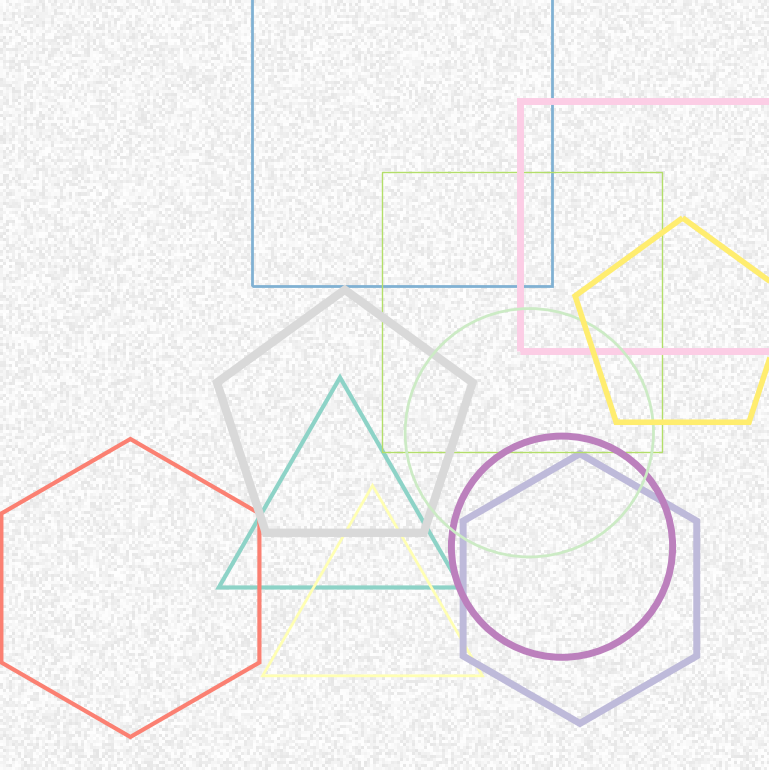[{"shape": "triangle", "thickness": 1.5, "radius": 0.91, "center": [0.442, 0.328]}, {"shape": "triangle", "thickness": 1, "radius": 0.82, "center": [0.484, 0.205]}, {"shape": "hexagon", "thickness": 2.5, "radius": 0.88, "center": [0.753, 0.236]}, {"shape": "hexagon", "thickness": 1.5, "radius": 0.97, "center": [0.169, 0.236]}, {"shape": "square", "thickness": 1, "radius": 0.97, "center": [0.522, 0.824]}, {"shape": "square", "thickness": 0.5, "radius": 0.91, "center": [0.678, 0.595]}, {"shape": "square", "thickness": 2.5, "radius": 0.81, "center": [0.838, 0.706]}, {"shape": "pentagon", "thickness": 3, "radius": 0.87, "center": [0.448, 0.449]}, {"shape": "circle", "thickness": 2.5, "radius": 0.72, "center": [0.73, 0.29]}, {"shape": "circle", "thickness": 1, "radius": 0.81, "center": [0.687, 0.438]}, {"shape": "pentagon", "thickness": 2, "radius": 0.73, "center": [0.886, 0.57]}]